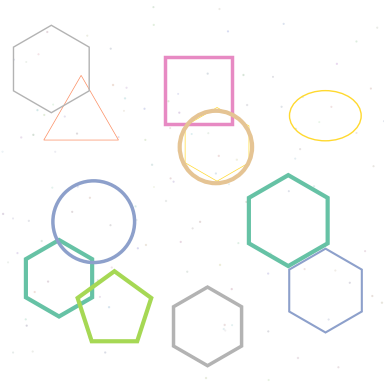[{"shape": "hexagon", "thickness": 3, "radius": 0.59, "center": [0.749, 0.427]}, {"shape": "hexagon", "thickness": 3, "radius": 0.5, "center": [0.153, 0.277]}, {"shape": "triangle", "thickness": 0.5, "radius": 0.56, "center": [0.211, 0.692]}, {"shape": "circle", "thickness": 2.5, "radius": 0.53, "center": [0.243, 0.424]}, {"shape": "hexagon", "thickness": 1.5, "radius": 0.54, "center": [0.846, 0.245]}, {"shape": "square", "thickness": 2.5, "radius": 0.43, "center": [0.517, 0.765]}, {"shape": "pentagon", "thickness": 3, "radius": 0.5, "center": [0.297, 0.195]}, {"shape": "hexagon", "thickness": 0.5, "radius": 0.48, "center": [0.564, 0.625]}, {"shape": "oval", "thickness": 1, "radius": 0.47, "center": [0.845, 0.699]}, {"shape": "circle", "thickness": 3, "radius": 0.47, "center": [0.561, 0.618]}, {"shape": "hexagon", "thickness": 2.5, "radius": 0.51, "center": [0.539, 0.152]}, {"shape": "hexagon", "thickness": 1, "radius": 0.57, "center": [0.133, 0.821]}]